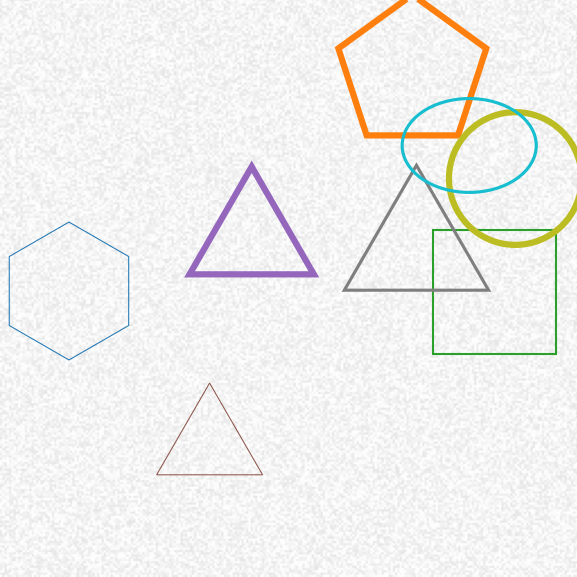[{"shape": "hexagon", "thickness": 0.5, "radius": 0.6, "center": [0.119, 0.495]}, {"shape": "pentagon", "thickness": 3, "radius": 0.67, "center": [0.714, 0.874]}, {"shape": "square", "thickness": 1, "radius": 0.54, "center": [0.856, 0.494]}, {"shape": "triangle", "thickness": 3, "radius": 0.62, "center": [0.436, 0.586]}, {"shape": "triangle", "thickness": 0.5, "radius": 0.53, "center": [0.363, 0.23]}, {"shape": "triangle", "thickness": 1.5, "radius": 0.72, "center": [0.721, 0.569]}, {"shape": "circle", "thickness": 3, "radius": 0.57, "center": [0.892, 0.69]}, {"shape": "oval", "thickness": 1.5, "radius": 0.58, "center": [0.812, 0.747]}]